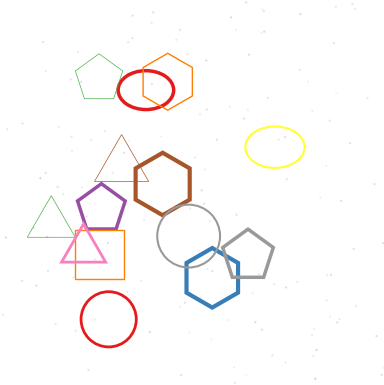[{"shape": "oval", "thickness": 2.5, "radius": 0.36, "center": [0.379, 0.766]}, {"shape": "circle", "thickness": 2, "radius": 0.36, "center": [0.282, 0.171]}, {"shape": "hexagon", "thickness": 3, "radius": 0.39, "center": [0.551, 0.278]}, {"shape": "triangle", "thickness": 0.5, "radius": 0.36, "center": [0.133, 0.42]}, {"shape": "pentagon", "thickness": 0.5, "radius": 0.32, "center": [0.257, 0.796]}, {"shape": "pentagon", "thickness": 2.5, "radius": 0.33, "center": [0.263, 0.458]}, {"shape": "square", "thickness": 1, "radius": 0.32, "center": [0.259, 0.338]}, {"shape": "hexagon", "thickness": 1, "radius": 0.37, "center": [0.436, 0.788]}, {"shape": "oval", "thickness": 1.5, "radius": 0.38, "center": [0.714, 0.618]}, {"shape": "triangle", "thickness": 0.5, "radius": 0.41, "center": [0.316, 0.569]}, {"shape": "hexagon", "thickness": 3, "radius": 0.41, "center": [0.423, 0.522]}, {"shape": "triangle", "thickness": 2, "radius": 0.33, "center": [0.217, 0.352]}, {"shape": "pentagon", "thickness": 2.5, "radius": 0.35, "center": [0.644, 0.336]}, {"shape": "circle", "thickness": 1.5, "radius": 0.41, "center": [0.49, 0.387]}]